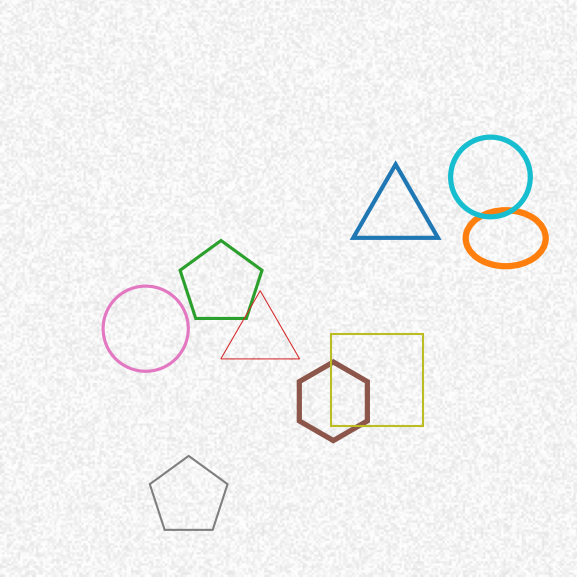[{"shape": "triangle", "thickness": 2, "radius": 0.42, "center": [0.685, 0.63]}, {"shape": "oval", "thickness": 3, "radius": 0.35, "center": [0.876, 0.587]}, {"shape": "pentagon", "thickness": 1.5, "radius": 0.37, "center": [0.383, 0.508]}, {"shape": "triangle", "thickness": 0.5, "radius": 0.39, "center": [0.451, 0.417]}, {"shape": "hexagon", "thickness": 2.5, "radius": 0.34, "center": [0.577, 0.304]}, {"shape": "circle", "thickness": 1.5, "radius": 0.37, "center": [0.252, 0.43]}, {"shape": "pentagon", "thickness": 1, "radius": 0.35, "center": [0.327, 0.139]}, {"shape": "square", "thickness": 1, "radius": 0.4, "center": [0.652, 0.341]}, {"shape": "circle", "thickness": 2.5, "radius": 0.34, "center": [0.849, 0.693]}]